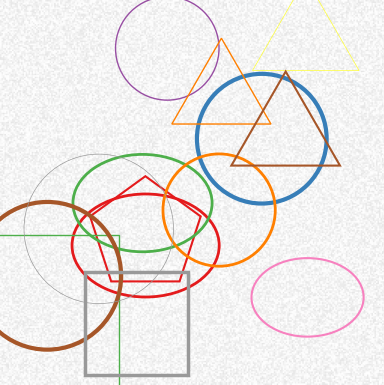[{"shape": "pentagon", "thickness": 1.5, "radius": 0.76, "center": [0.378, 0.391]}, {"shape": "oval", "thickness": 2, "radius": 0.96, "center": [0.378, 0.362]}, {"shape": "circle", "thickness": 3, "radius": 0.84, "center": [0.68, 0.64]}, {"shape": "square", "thickness": 1, "radius": 0.99, "center": [0.112, 0.192]}, {"shape": "oval", "thickness": 2, "radius": 0.9, "center": [0.37, 0.472]}, {"shape": "circle", "thickness": 1, "radius": 0.67, "center": [0.434, 0.874]}, {"shape": "triangle", "thickness": 1, "radius": 0.74, "center": [0.575, 0.752]}, {"shape": "circle", "thickness": 2, "radius": 0.73, "center": [0.569, 0.454]}, {"shape": "triangle", "thickness": 0.5, "radius": 0.8, "center": [0.794, 0.897]}, {"shape": "circle", "thickness": 3, "radius": 0.96, "center": [0.123, 0.284]}, {"shape": "triangle", "thickness": 1.5, "radius": 0.81, "center": [0.742, 0.651]}, {"shape": "oval", "thickness": 1.5, "radius": 0.73, "center": [0.799, 0.228]}, {"shape": "circle", "thickness": 0.5, "radius": 0.97, "center": [0.257, 0.406]}, {"shape": "square", "thickness": 2.5, "radius": 0.67, "center": [0.354, 0.159]}]